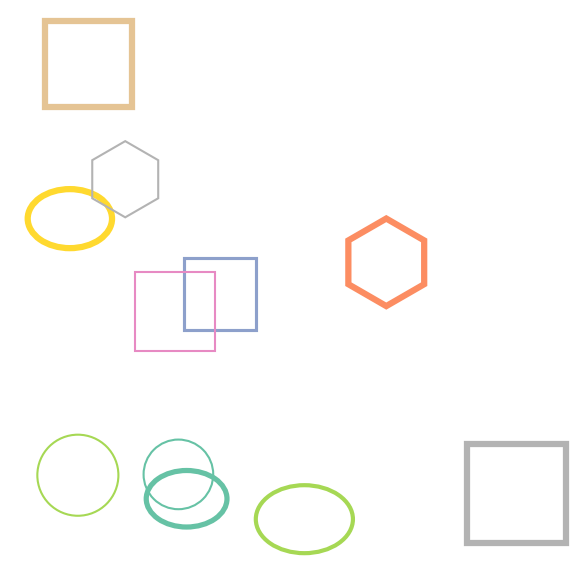[{"shape": "circle", "thickness": 1, "radius": 0.3, "center": [0.309, 0.178]}, {"shape": "oval", "thickness": 2.5, "radius": 0.35, "center": [0.323, 0.135]}, {"shape": "hexagon", "thickness": 3, "radius": 0.38, "center": [0.669, 0.545]}, {"shape": "square", "thickness": 1.5, "radius": 0.31, "center": [0.382, 0.489]}, {"shape": "square", "thickness": 1, "radius": 0.34, "center": [0.303, 0.46]}, {"shape": "oval", "thickness": 2, "radius": 0.42, "center": [0.527, 0.1]}, {"shape": "circle", "thickness": 1, "radius": 0.35, "center": [0.135, 0.176]}, {"shape": "oval", "thickness": 3, "radius": 0.37, "center": [0.121, 0.621]}, {"shape": "square", "thickness": 3, "radius": 0.37, "center": [0.153, 0.888]}, {"shape": "hexagon", "thickness": 1, "radius": 0.33, "center": [0.217, 0.689]}, {"shape": "square", "thickness": 3, "radius": 0.43, "center": [0.894, 0.144]}]